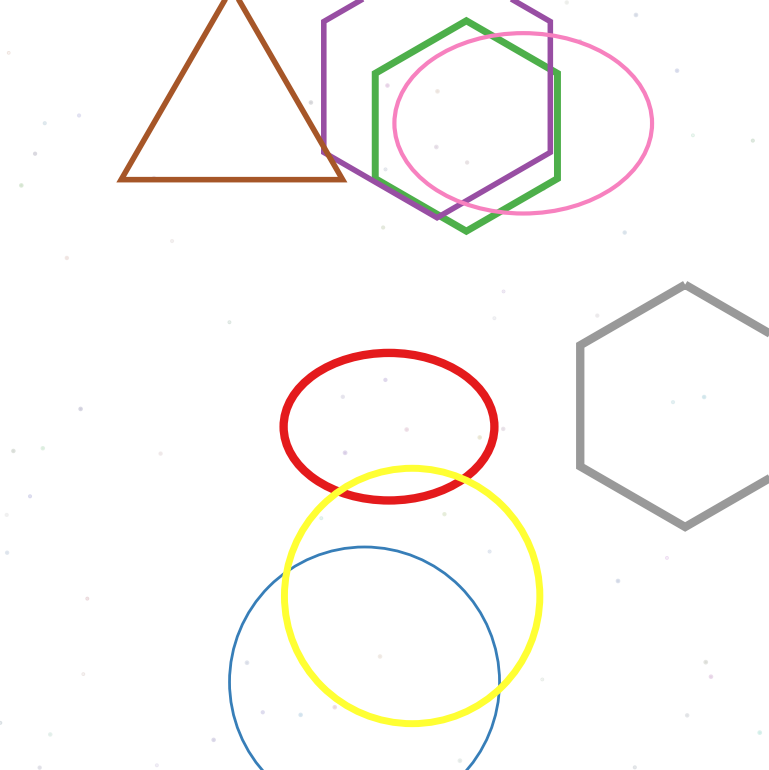[{"shape": "oval", "thickness": 3, "radius": 0.68, "center": [0.505, 0.446]}, {"shape": "circle", "thickness": 1, "radius": 0.88, "center": [0.473, 0.114]}, {"shape": "hexagon", "thickness": 2.5, "radius": 0.68, "center": [0.606, 0.836]}, {"shape": "hexagon", "thickness": 2, "radius": 0.85, "center": [0.568, 0.887]}, {"shape": "circle", "thickness": 2.5, "radius": 0.83, "center": [0.535, 0.226]}, {"shape": "triangle", "thickness": 2, "radius": 0.83, "center": [0.301, 0.85]}, {"shape": "oval", "thickness": 1.5, "radius": 0.84, "center": [0.68, 0.84]}, {"shape": "hexagon", "thickness": 3, "radius": 0.79, "center": [0.89, 0.473]}]